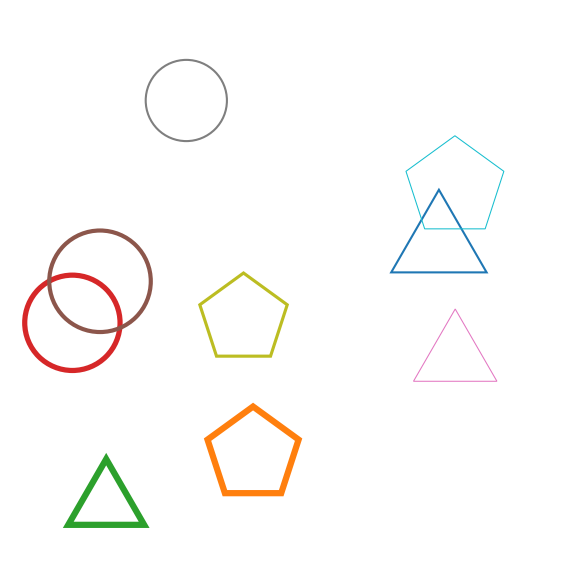[{"shape": "triangle", "thickness": 1, "radius": 0.48, "center": [0.76, 0.575]}, {"shape": "pentagon", "thickness": 3, "radius": 0.41, "center": [0.438, 0.212]}, {"shape": "triangle", "thickness": 3, "radius": 0.38, "center": [0.184, 0.128]}, {"shape": "circle", "thickness": 2.5, "radius": 0.41, "center": [0.125, 0.44]}, {"shape": "circle", "thickness": 2, "radius": 0.44, "center": [0.173, 0.512]}, {"shape": "triangle", "thickness": 0.5, "radius": 0.42, "center": [0.788, 0.381]}, {"shape": "circle", "thickness": 1, "radius": 0.35, "center": [0.323, 0.825]}, {"shape": "pentagon", "thickness": 1.5, "radius": 0.4, "center": [0.422, 0.447]}, {"shape": "pentagon", "thickness": 0.5, "radius": 0.45, "center": [0.788, 0.675]}]